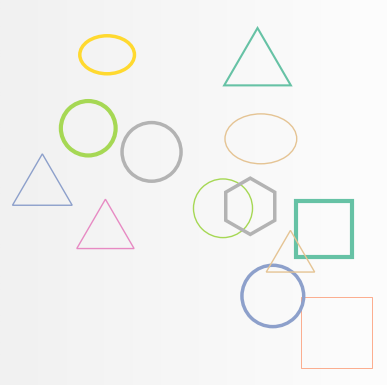[{"shape": "triangle", "thickness": 1.5, "radius": 0.5, "center": [0.665, 0.828]}, {"shape": "square", "thickness": 3, "radius": 0.37, "center": [0.836, 0.405]}, {"shape": "square", "thickness": 0.5, "radius": 0.46, "center": [0.869, 0.137]}, {"shape": "circle", "thickness": 2.5, "radius": 0.4, "center": [0.704, 0.231]}, {"shape": "triangle", "thickness": 1, "radius": 0.44, "center": [0.109, 0.511]}, {"shape": "triangle", "thickness": 1, "radius": 0.43, "center": [0.272, 0.397]}, {"shape": "circle", "thickness": 3, "radius": 0.35, "center": [0.228, 0.667]}, {"shape": "circle", "thickness": 1, "radius": 0.38, "center": [0.575, 0.459]}, {"shape": "oval", "thickness": 2.5, "radius": 0.35, "center": [0.276, 0.858]}, {"shape": "triangle", "thickness": 1, "radius": 0.36, "center": [0.75, 0.329]}, {"shape": "oval", "thickness": 1, "radius": 0.46, "center": [0.673, 0.639]}, {"shape": "circle", "thickness": 2.5, "radius": 0.38, "center": [0.391, 0.605]}, {"shape": "hexagon", "thickness": 2.5, "radius": 0.37, "center": [0.646, 0.464]}]